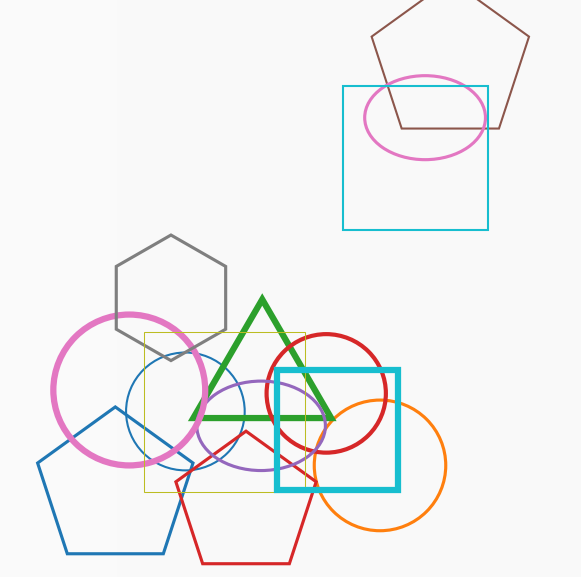[{"shape": "pentagon", "thickness": 1.5, "radius": 0.7, "center": [0.198, 0.154]}, {"shape": "circle", "thickness": 1, "radius": 0.51, "center": [0.319, 0.287]}, {"shape": "circle", "thickness": 1.5, "radius": 0.57, "center": [0.654, 0.193]}, {"shape": "triangle", "thickness": 3, "radius": 0.68, "center": [0.451, 0.344]}, {"shape": "circle", "thickness": 2, "radius": 0.51, "center": [0.561, 0.318]}, {"shape": "pentagon", "thickness": 1.5, "radius": 0.63, "center": [0.423, 0.126]}, {"shape": "oval", "thickness": 1.5, "radius": 0.55, "center": [0.449, 0.262]}, {"shape": "pentagon", "thickness": 1, "radius": 0.71, "center": [0.775, 0.892]}, {"shape": "circle", "thickness": 3, "radius": 0.65, "center": [0.222, 0.324]}, {"shape": "oval", "thickness": 1.5, "radius": 0.52, "center": [0.731, 0.795]}, {"shape": "hexagon", "thickness": 1.5, "radius": 0.54, "center": [0.294, 0.483]}, {"shape": "square", "thickness": 0.5, "radius": 0.69, "center": [0.386, 0.286]}, {"shape": "square", "thickness": 1, "radius": 0.62, "center": [0.714, 0.726]}, {"shape": "square", "thickness": 3, "radius": 0.52, "center": [0.581, 0.255]}]